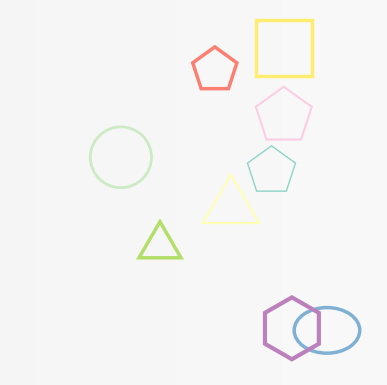[{"shape": "pentagon", "thickness": 1, "radius": 0.33, "center": [0.701, 0.556]}, {"shape": "triangle", "thickness": 1.5, "radius": 0.42, "center": [0.596, 0.463]}, {"shape": "pentagon", "thickness": 2.5, "radius": 0.3, "center": [0.554, 0.818]}, {"shape": "oval", "thickness": 2.5, "radius": 0.42, "center": [0.844, 0.142]}, {"shape": "triangle", "thickness": 2.5, "radius": 0.31, "center": [0.413, 0.362]}, {"shape": "pentagon", "thickness": 1.5, "radius": 0.38, "center": [0.732, 0.699]}, {"shape": "hexagon", "thickness": 3, "radius": 0.4, "center": [0.753, 0.147]}, {"shape": "circle", "thickness": 2, "radius": 0.39, "center": [0.312, 0.591]}, {"shape": "square", "thickness": 2.5, "radius": 0.36, "center": [0.733, 0.875]}]